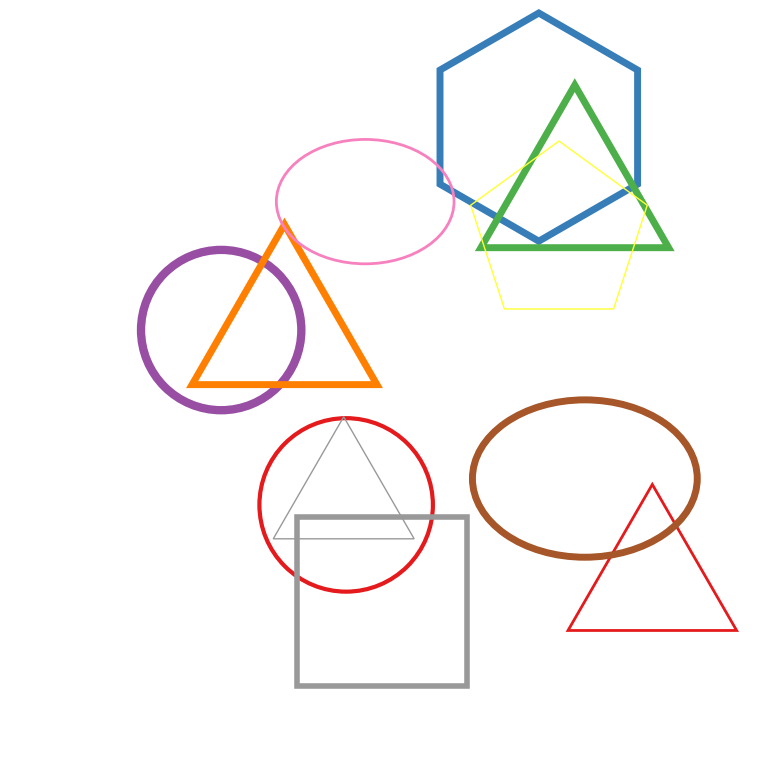[{"shape": "triangle", "thickness": 1, "radius": 0.63, "center": [0.847, 0.244]}, {"shape": "circle", "thickness": 1.5, "radius": 0.56, "center": [0.45, 0.344]}, {"shape": "hexagon", "thickness": 2.5, "radius": 0.74, "center": [0.7, 0.835]}, {"shape": "triangle", "thickness": 2.5, "radius": 0.7, "center": [0.746, 0.749]}, {"shape": "circle", "thickness": 3, "radius": 0.52, "center": [0.287, 0.571]}, {"shape": "triangle", "thickness": 2.5, "radius": 0.69, "center": [0.369, 0.57]}, {"shape": "pentagon", "thickness": 0.5, "radius": 0.6, "center": [0.726, 0.696]}, {"shape": "oval", "thickness": 2.5, "radius": 0.73, "center": [0.76, 0.379]}, {"shape": "oval", "thickness": 1, "radius": 0.58, "center": [0.474, 0.738]}, {"shape": "square", "thickness": 2, "radius": 0.55, "center": [0.496, 0.219]}, {"shape": "triangle", "thickness": 0.5, "radius": 0.53, "center": [0.446, 0.353]}]